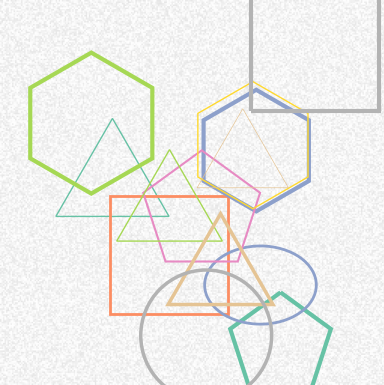[{"shape": "pentagon", "thickness": 3, "radius": 0.69, "center": [0.729, 0.103]}, {"shape": "triangle", "thickness": 1, "radius": 0.85, "center": [0.292, 0.523]}, {"shape": "square", "thickness": 2, "radius": 0.77, "center": [0.438, 0.338]}, {"shape": "hexagon", "thickness": 3, "radius": 0.79, "center": [0.666, 0.609]}, {"shape": "oval", "thickness": 2, "radius": 0.73, "center": [0.677, 0.26]}, {"shape": "pentagon", "thickness": 1.5, "radius": 0.8, "center": [0.524, 0.45]}, {"shape": "hexagon", "thickness": 3, "radius": 0.92, "center": [0.237, 0.68]}, {"shape": "triangle", "thickness": 1, "radius": 0.79, "center": [0.44, 0.453]}, {"shape": "hexagon", "thickness": 1, "radius": 0.83, "center": [0.657, 0.623]}, {"shape": "triangle", "thickness": 2.5, "radius": 0.79, "center": [0.573, 0.288]}, {"shape": "triangle", "thickness": 0.5, "radius": 0.68, "center": [0.631, 0.581]}, {"shape": "square", "thickness": 3, "radius": 0.83, "center": [0.818, 0.879]}, {"shape": "circle", "thickness": 2.5, "radius": 0.85, "center": [0.536, 0.129]}]